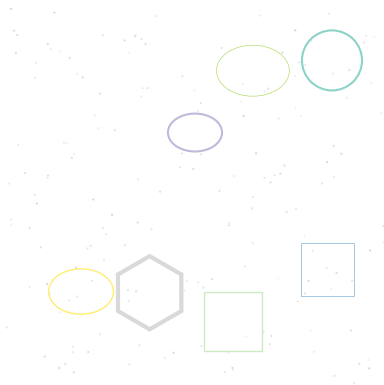[{"shape": "circle", "thickness": 1.5, "radius": 0.39, "center": [0.862, 0.843]}, {"shape": "oval", "thickness": 1.5, "radius": 0.35, "center": [0.506, 0.656]}, {"shape": "square", "thickness": 0.5, "radius": 0.35, "center": [0.851, 0.3]}, {"shape": "oval", "thickness": 0.5, "radius": 0.47, "center": [0.657, 0.816]}, {"shape": "hexagon", "thickness": 3, "radius": 0.48, "center": [0.389, 0.24]}, {"shape": "square", "thickness": 1, "radius": 0.38, "center": [0.604, 0.165]}, {"shape": "oval", "thickness": 1, "radius": 0.42, "center": [0.21, 0.243]}]